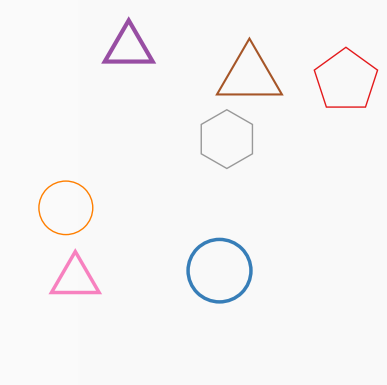[{"shape": "pentagon", "thickness": 1, "radius": 0.43, "center": [0.893, 0.791]}, {"shape": "circle", "thickness": 2.5, "radius": 0.41, "center": [0.566, 0.297]}, {"shape": "triangle", "thickness": 3, "radius": 0.36, "center": [0.332, 0.876]}, {"shape": "circle", "thickness": 1, "radius": 0.35, "center": [0.17, 0.46]}, {"shape": "triangle", "thickness": 1.5, "radius": 0.48, "center": [0.644, 0.803]}, {"shape": "triangle", "thickness": 2.5, "radius": 0.35, "center": [0.194, 0.276]}, {"shape": "hexagon", "thickness": 1, "radius": 0.38, "center": [0.585, 0.639]}]